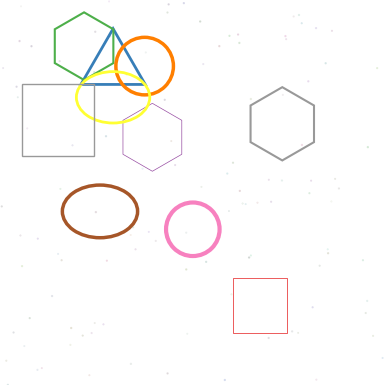[{"shape": "square", "thickness": 0.5, "radius": 0.36, "center": [0.676, 0.207]}, {"shape": "triangle", "thickness": 2, "radius": 0.48, "center": [0.294, 0.829]}, {"shape": "hexagon", "thickness": 1.5, "radius": 0.44, "center": [0.218, 0.88]}, {"shape": "hexagon", "thickness": 0.5, "radius": 0.44, "center": [0.396, 0.643]}, {"shape": "circle", "thickness": 2.5, "radius": 0.37, "center": [0.376, 0.828]}, {"shape": "oval", "thickness": 2, "radius": 0.48, "center": [0.294, 0.747]}, {"shape": "oval", "thickness": 2.5, "radius": 0.49, "center": [0.26, 0.451]}, {"shape": "circle", "thickness": 3, "radius": 0.35, "center": [0.501, 0.404]}, {"shape": "square", "thickness": 1, "radius": 0.47, "center": [0.151, 0.688]}, {"shape": "hexagon", "thickness": 1.5, "radius": 0.48, "center": [0.733, 0.678]}]